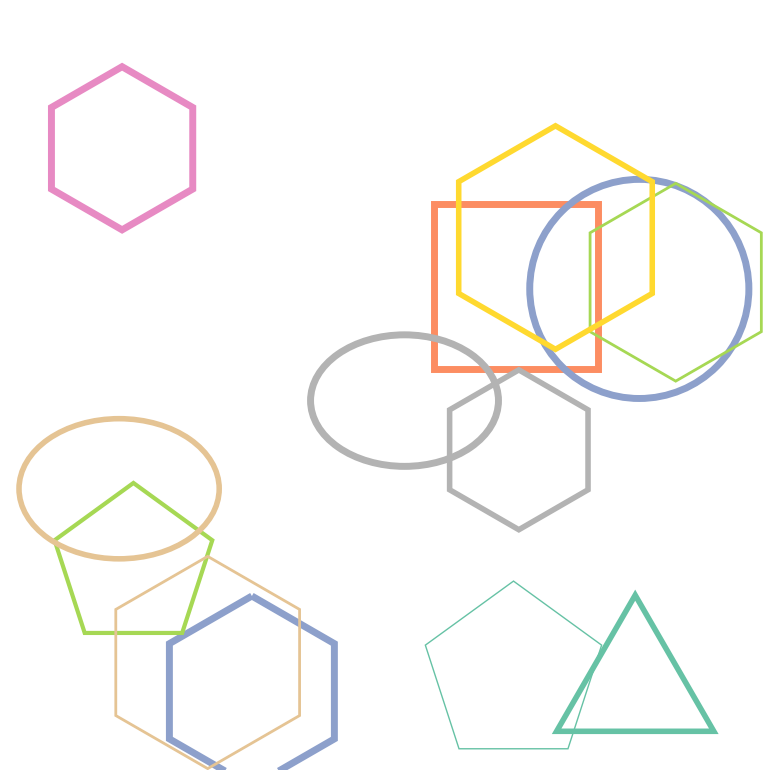[{"shape": "triangle", "thickness": 2, "radius": 0.59, "center": [0.825, 0.109]}, {"shape": "pentagon", "thickness": 0.5, "radius": 0.6, "center": [0.667, 0.125]}, {"shape": "square", "thickness": 2.5, "radius": 0.53, "center": [0.67, 0.628]}, {"shape": "hexagon", "thickness": 2.5, "radius": 0.62, "center": [0.327, 0.102]}, {"shape": "circle", "thickness": 2.5, "radius": 0.71, "center": [0.83, 0.625]}, {"shape": "hexagon", "thickness": 2.5, "radius": 0.53, "center": [0.159, 0.807]}, {"shape": "pentagon", "thickness": 1.5, "radius": 0.54, "center": [0.173, 0.265]}, {"shape": "hexagon", "thickness": 1, "radius": 0.64, "center": [0.878, 0.633]}, {"shape": "hexagon", "thickness": 2, "radius": 0.73, "center": [0.721, 0.691]}, {"shape": "hexagon", "thickness": 1, "radius": 0.69, "center": [0.27, 0.14]}, {"shape": "oval", "thickness": 2, "radius": 0.65, "center": [0.155, 0.365]}, {"shape": "hexagon", "thickness": 2, "radius": 0.52, "center": [0.674, 0.416]}, {"shape": "oval", "thickness": 2.5, "radius": 0.61, "center": [0.525, 0.48]}]